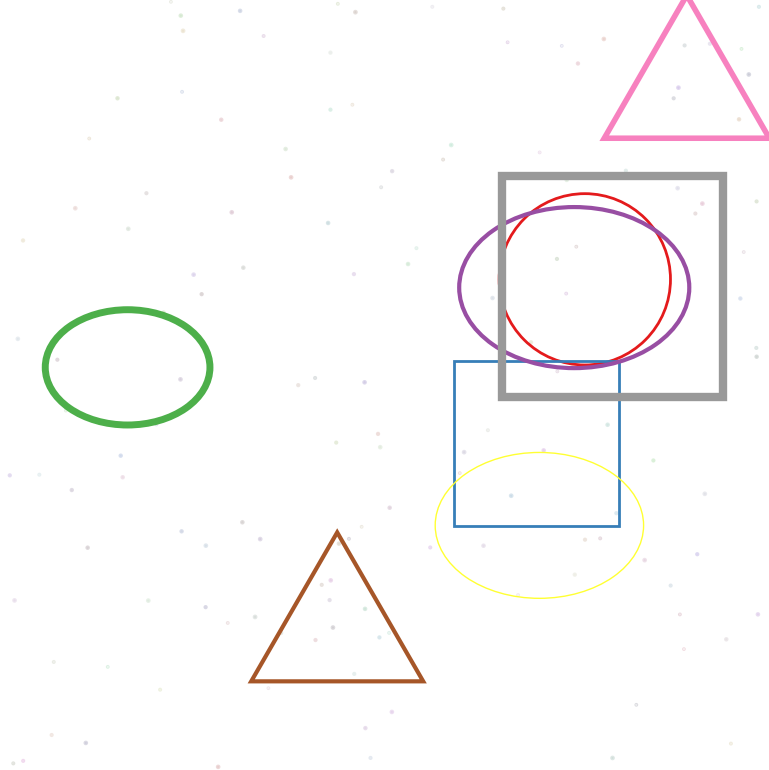[{"shape": "circle", "thickness": 1, "radius": 0.56, "center": [0.759, 0.637]}, {"shape": "square", "thickness": 1, "radius": 0.53, "center": [0.697, 0.424]}, {"shape": "oval", "thickness": 2.5, "radius": 0.53, "center": [0.166, 0.523]}, {"shape": "oval", "thickness": 1.5, "radius": 0.75, "center": [0.746, 0.626]}, {"shape": "oval", "thickness": 0.5, "radius": 0.68, "center": [0.701, 0.318]}, {"shape": "triangle", "thickness": 1.5, "radius": 0.64, "center": [0.438, 0.18]}, {"shape": "triangle", "thickness": 2, "radius": 0.62, "center": [0.892, 0.882]}, {"shape": "square", "thickness": 3, "radius": 0.72, "center": [0.796, 0.628]}]